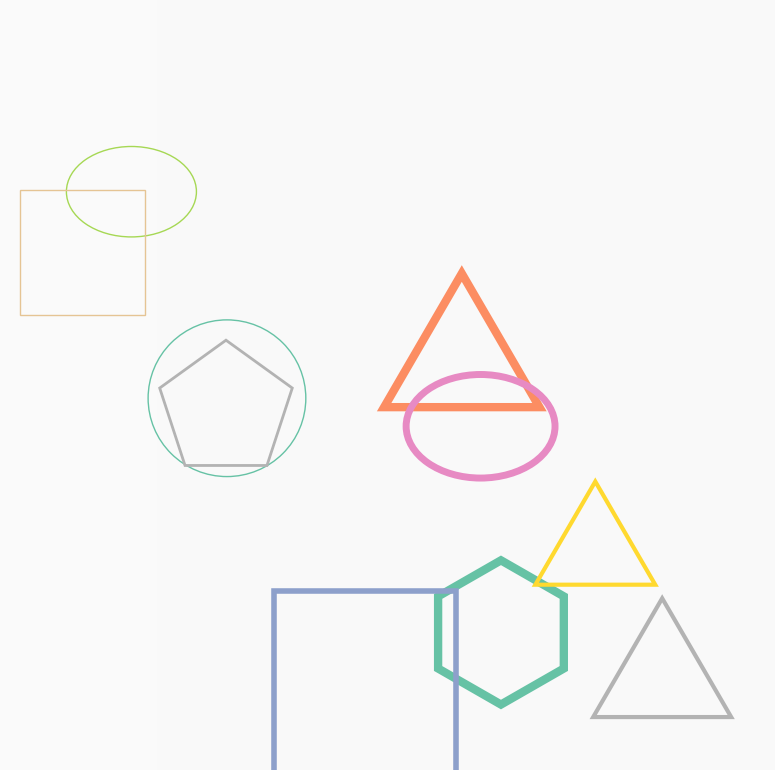[{"shape": "hexagon", "thickness": 3, "radius": 0.47, "center": [0.646, 0.179]}, {"shape": "circle", "thickness": 0.5, "radius": 0.51, "center": [0.293, 0.483]}, {"shape": "triangle", "thickness": 3, "radius": 0.58, "center": [0.596, 0.529]}, {"shape": "square", "thickness": 2, "radius": 0.59, "center": [0.471, 0.115]}, {"shape": "oval", "thickness": 2.5, "radius": 0.48, "center": [0.62, 0.446]}, {"shape": "oval", "thickness": 0.5, "radius": 0.42, "center": [0.17, 0.751]}, {"shape": "triangle", "thickness": 1.5, "radius": 0.45, "center": [0.768, 0.285]}, {"shape": "square", "thickness": 0.5, "radius": 0.4, "center": [0.107, 0.672]}, {"shape": "triangle", "thickness": 1.5, "radius": 0.51, "center": [0.854, 0.12]}, {"shape": "pentagon", "thickness": 1, "radius": 0.45, "center": [0.292, 0.468]}]